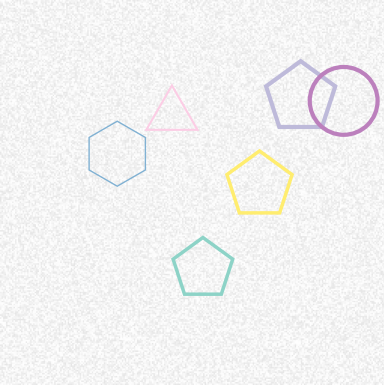[{"shape": "pentagon", "thickness": 2.5, "radius": 0.41, "center": [0.527, 0.302]}, {"shape": "pentagon", "thickness": 3, "radius": 0.47, "center": [0.781, 0.747]}, {"shape": "hexagon", "thickness": 1, "radius": 0.42, "center": [0.305, 0.601]}, {"shape": "triangle", "thickness": 1.5, "radius": 0.38, "center": [0.447, 0.701]}, {"shape": "circle", "thickness": 3, "radius": 0.44, "center": [0.893, 0.738]}, {"shape": "pentagon", "thickness": 2.5, "radius": 0.44, "center": [0.674, 0.519]}]